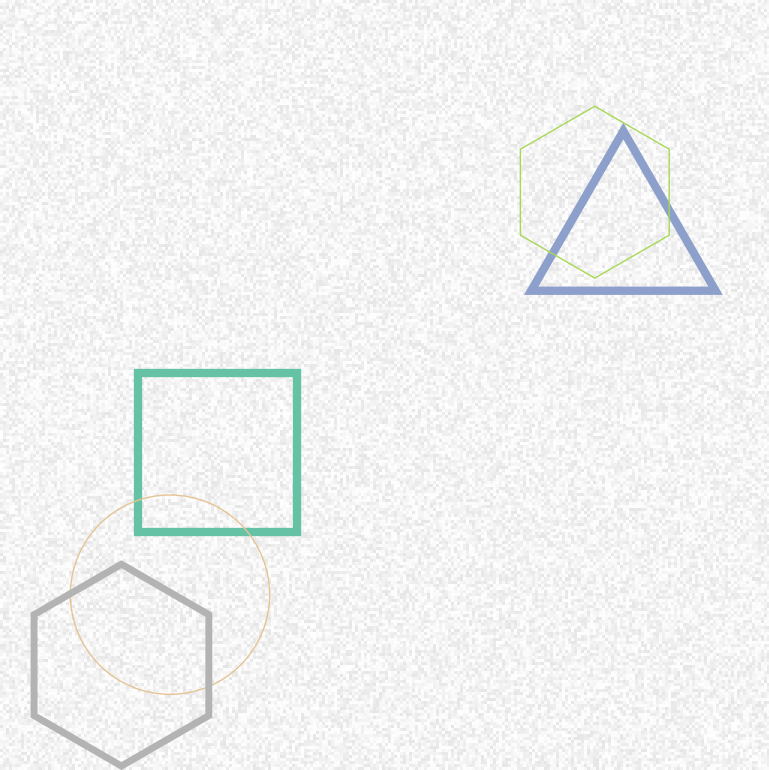[{"shape": "square", "thickness": 3, "radius": 0.52, "center": [0.282, 0.412]}, {"shape": "triangle", "thickness": 3, "radius": 0.69, "center": [0.81, 0.692]}, {"shape": "hexagon", "thickness": 0.5, "radius": 0.56, "center": [0.772, 0.75]}, {"shape": "circle", "thickness": 0.5, "radius": 0.65, "center": [0.221, 0.228]}, {"shape": "hexagon", "thickness": 2.5, "radius": 0.66, "center": [0.158, 0.136]}]